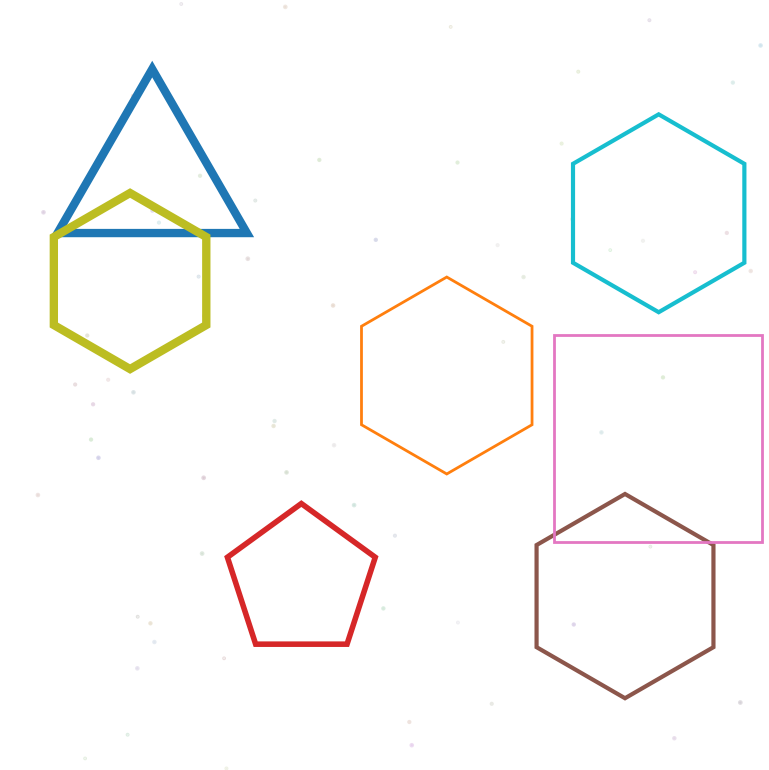[{"shape": "triangle", "thickness": 3, "radius": 0.71, "center": [0.198, 0.768]}, {"shape": "hexagon", "thickness": 1, "radius": 0.64, "center": [0.58, 0.512]}, {"shape": "pentagon", "thickness": 2, "radius": 0.5, "center": [0.391, 0.245]}, {"shape": "hexagon", "thickness": 1.5, "radius": 0.66, "center": [0.812, 0.226]}, {"shape": "square", "thickness": 1, "radius": 0.67, "center": [0.854, 0.43]}, {"shape": "hexagon", "thickness": 3, "radius": 0.57, "center": [0.169, 0.635]}, {"shape": "hexagon", "thickness": 1.5, "radius": 0.64, "center": [0.855, 0.723]}]